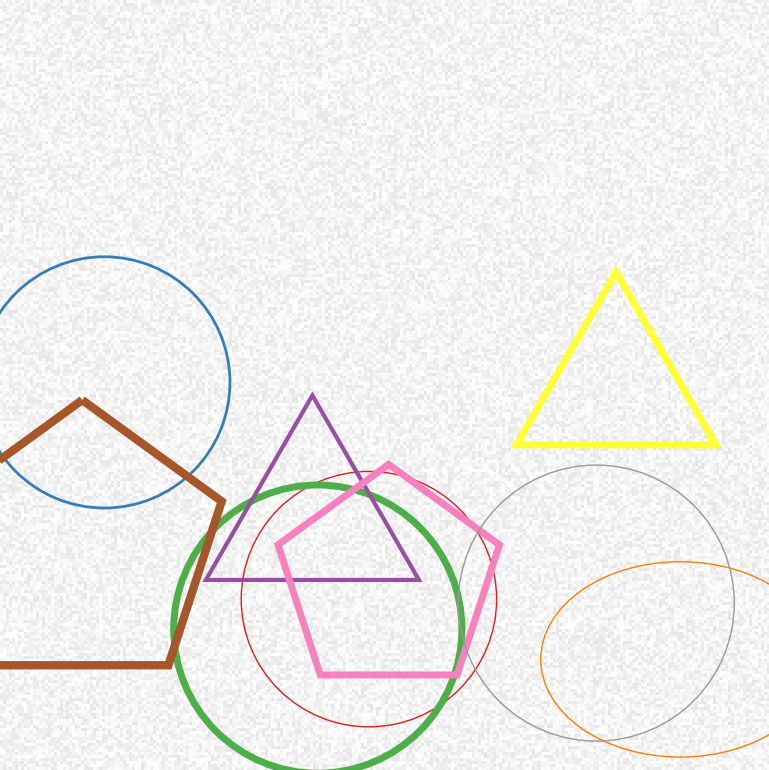[{"shape": "circle", "thickness": 0.5, "radius": 0.83, "center": [0.479, 0.222]}, {"shape": "circle", "thickness": 1, "radius": 0.82, "center": [0.135, 0.503]}, {"shape": "circle", "thickness": 2.5, "radius": 0.94, "center": [0.413, 0.183]}, {"shape": "triangle", "thickness": 1.5, "radius": 0.8, "center": [0.406, 0.327]}, {"shape": "oval", "thickness": 0.5, "radius": 0.91, "center": [0.884, 0.144]}, {"shape": "triangle", "thickness": 2.5, "radius": 0.75, "center": [0.8, 0.497]}, {"shape": "pentagon", "thickness": 3, "radius": 0.95, "center": [0.107, 0.29]}, {"shape": "pentagon", "thickness": 2.5, "radius": 0.76, "center": [0.505, 0.246]}, {"shape": "circle", "thickness": 0.5, "radius": 0.9, "center": [0.774, 0.217]}]